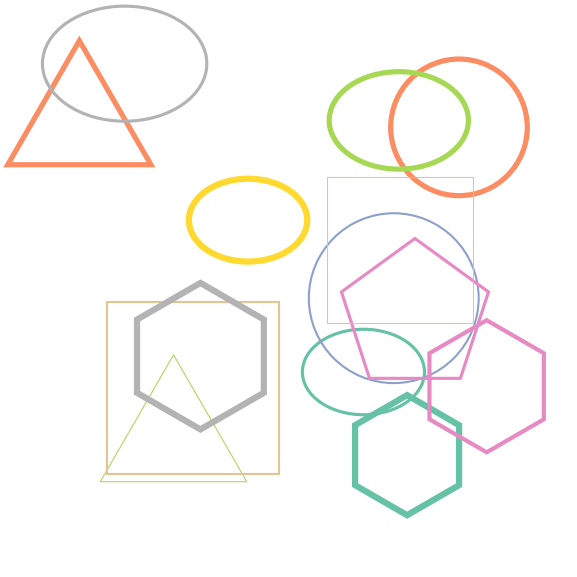[{"shape": "hexagon", "thickness": 3, "radius": 0.52, "center": [0.705, 0.211]}, {"shape": "oval", "thickness": 1.5, "radius": 0.53, "center": [0.629, 0.355]}, {"shape": "circle", "thickness": 2.5, "radius": 0.59, "center": [0.795, 0.779]}, {"shape": "triangle", "thickness": 2.5, "radius": 0.72, "center": [0.137, 0.785]}, {"shape": "circle", "thickness": 1, "radius": 0.74, "center": [0.682, 0.483]}, {"shape": "hexagon", "thickness": 2, "radius": 0.57, "center": [0.843, 0.33]}, {"shape": "pentagon", "thickness": 1.5, "radius": 0.67, "center": [0.719, 0.452]}, {"shape": "oval", "thickness": 2.5, "radius": 0.6, "center": [0.691, 0.791]}, {"shape": "triangle", "thickness": 0.5, "radius": 0.73, "center": [0.301, 0.238]}, {"shape": "oval", "thickness": 3, "radius": 0.51, "center": [0.43, 0.618]}, {"shape": "square", "thickness": 0.5, "radius": 0.63, "center": [0.693, 0.566]}, {"shape": "square", "thickness": 1, "radius": 0.75, "center": [0.334, 0.327]}, {"shape": "oval", "thickness": 1.5, "radius": 0.71, "center": [0.216, 0.889]}, {"shape": "hexagon", "thickness": 3, "radius": 0.63, "center": [0.347, 0.382]}]